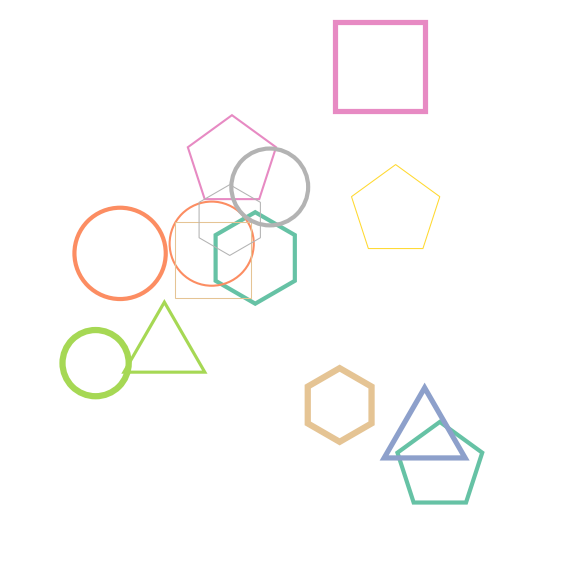[{"shape": "hexagon", "thickness": 2, "radius": 0.4, "center": [0.442, 0.552]}, {"shape": "pentagon", "thickness": 2, "radius": 0.39, "center": [0.762, 0.191]}, {"shape": "circle", "thickness": 2, "radius": 0.4, "center": [0.208, 0.56]}, {"shape": "circle", "thickness": 1, "radius": 0.36, "center": [0.367, 0.577]}, {"shape": "triangle", "thickness": 2.5, "radius": 0.4, "center": [0.735, 0.247]}, {"shape": "pentagon", "thickness": 1, "radius": 0.4, "center": [0.402, 0.719]}, {"shape": "square", "thickness": 2.5, "radius": 0.39, "center": [0.658, 0.884]}, {"shape": "circle", "thickness": 3, "radius": 0.29, "center": [0.166, 0.37]}, {"shape": "triangle", "thickness": 1.5, "radius": 0.4, "center": [0.285, 0.395]}, {"shape": "pentagon", "thickness": 0.5, "radius": 0.4, "center": [0.685, 0.634]}, {"shape": "hexagon", "thickness": 3, "radius": 0.32, "center": [0.588, 0.298]}, {"shape": "square", "thickness": 0.5, "radius": 0.33, "center": [0.368, 0.549]}, {"shape": "hexagon", "thickness": 0.5, "radius": 0.31, "center": [0.398, 0.618]}, {"shape": "circle", "thickness": 2, "radius": 0.33, "center": [0.467, 0.675]}]